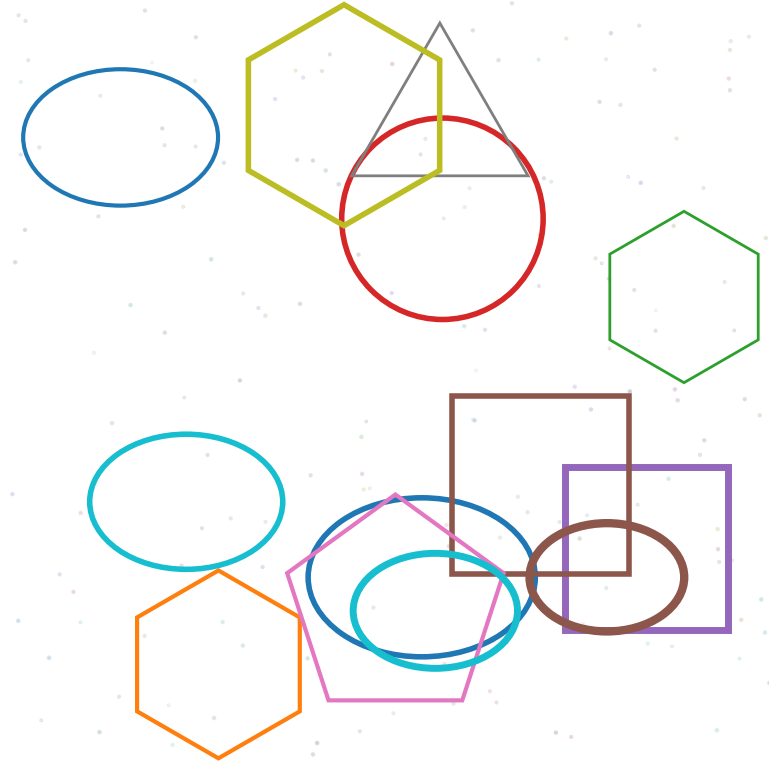[{"shape": "oval", "thickness": 1.5, "radius": 0.63, "center": [0.157, 0.822]}, {"shape": "oval", "thickness": 2, "radius": 0.74, "center": [0.548, 0.25]}, {"shape": "hexagon", "thickness": 1.5, "radius": 0.61, "center": [0.284, 0.137]}, {"shape": "hexagon", "thickness": 1, "radius": 0.56, "center": [0.888, 0.614]}, {"shape": "circle", "thickness": 2, "radius": 0.65, "center": [0.575, 0.716]}, {"shape": "square", "thickness": 2.5, "radius": 0.53, "center": [0.84, 0.288]}, {"shape": "oval", "thickness": 3, "radius": 0.5, "center": [0.788, 0.25]}, {"shape": "square", "thickness": 2, "radius": 0.58, "center": [0.702, 0.37]}, {"shape": "pentagon", "thickness": 1.5, "radius": 0.74, "center": [0.513, 0.21]}, {"shape": "triangle", "thickness": 1, "radius": 0.66, "center": [0.571, 0.838]}, {"shape": "hexagon", "thickness": 2, "radius": 0.72, "center": [0.447, 0.85]}, {"shape": "oval", "thickness": 2, "radius": 0.63, "center": [0.242, 0.348]}, {"shape": "oval", "thickness": 2.5, "radius": 0.53, "center": [0.565, 0.207]}]